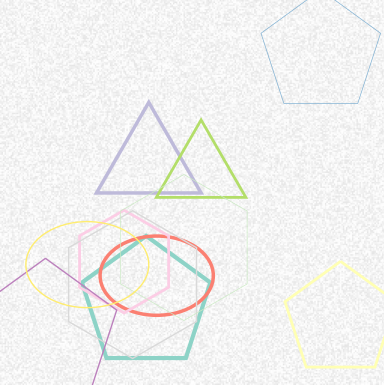[{"shape": "pentagon", "thickness": 3, "radius": 0.88, "center": [0.38, 0.212]}, {"shape": "pentagon", "thickness": 2, "radius": 0.76, "center": [0.885, 0.169]}, {"shape": "triangle", "thickness": 2.5, "radius": 0.78, "center": [0.386, 0.577]}, {"shape": "oval", "thickness": 2.5, "radius": 0.74, "center": [0.407, 0.284]}, {"shape": "pentagon", "thickness": 0.5, "radius": 0.82, "center": [0.833, 0.863]}, {"shape": "triangle", "thickness": 2, "radius": 0.67, "center": [0.522, 0.554]}, {"shape": "hexagon", "thickness": 2, "radius": 0.67, "center": [0.322, 0.321]}, {"shape": "hexagon", "thickness": 1, "radius": 0.96, "center": [0.344, 0.261]}, {"shape": "pentagon", "thickness": 1, "radius": 0.97, "center": [0.118, 0.134]}, {"shape": "hexagon", "thickness": 0.5, "radius": 0.95, "center": [0.478, 0.357]}, {"shape": "oval", "thickness": 1, "radius": 0.8, "center": [0.227, 0.313]}]